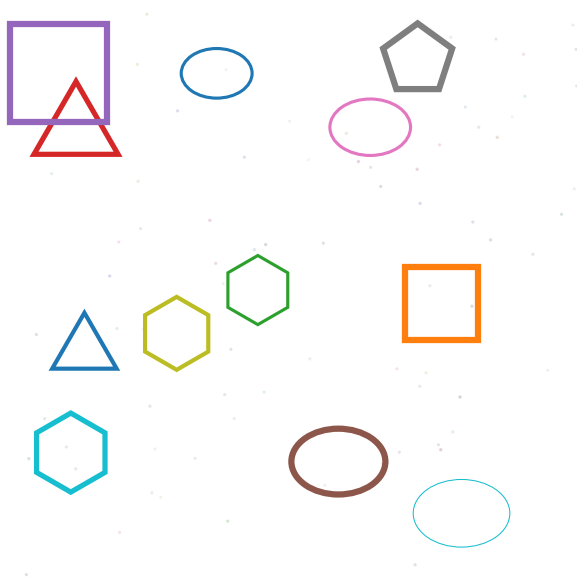[{"shape": "triangle", "thickness": 2, "radius": 0.32, "center": [0.146, 0.393]}, {"shape": "oval", "thickness": 1.5, "radius": 0.31, "center": [0.375, 0.872]}, {"shape": "square", "thickness": 3, "radius": 0.32, "center": [0.764, 0.474]}, {"shape": "hexagon", "thickness": 1.5, "radius": 0.3, "center": [0.446, 0.497]}, {"shape": "triangle", "thickness": 2.5, "radius": 0.42, "center": [0.132, 0.774]}, {"shape": "square", "thickness": 3, "radius": 0.42, "center": [0.102, 0.873]}, {"shape": "oval", "thickness": 3, "radius": 0.41, "center": [0.586, 0.2]}, {"shape": "oval", "thickness": 1.5, "radius": 0.35, "center": [0.641, 0.779]}, {"shape": "pentagon", "thickness": 3, "radius": 0.31, "center": [0.723, 0.896]}, {"shape": "hexagon", "thickness": 2, "radius": 0.32, "center": [0.306, 0.422]}, {"shape": "hexagon", "thickness": 2.5, "radius": 0.34, "center": [0.123, 0.215]}, {"shape": "oval", "thickness": 0.5, "radius": 0.42, "center": [0.799, 0.11]}]